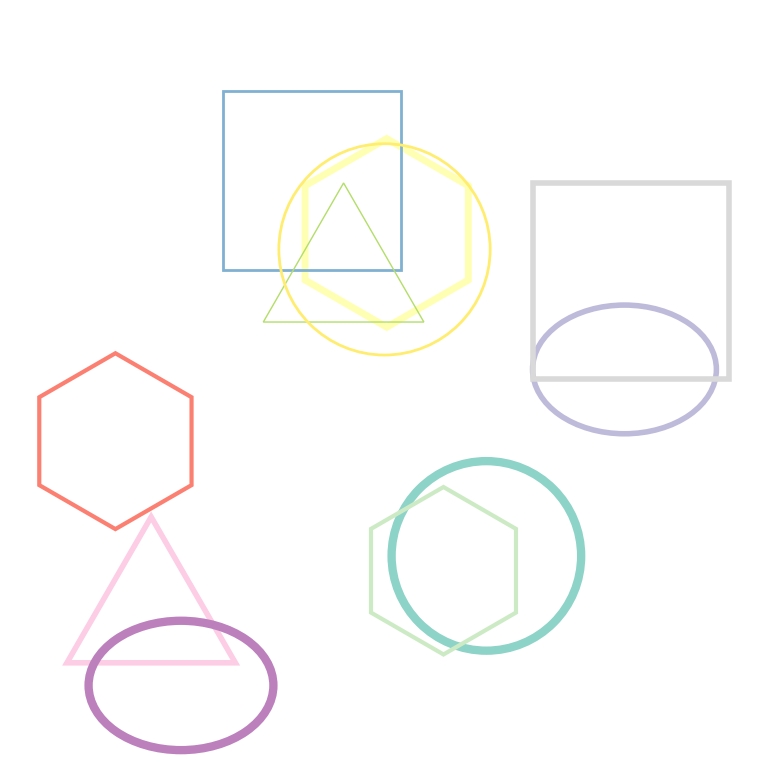[{"shape": "circle", "thickness": 3, "radius": 0.62, "center": [0.632, 0.278]}, {"shape": "hexagon", "thickness": 2.5, "radius": 0.61, "center": [0.502, 0.698]}, {"shape": "oval", "thickness": 2, "radius": 0.6, "center": [0.811, 0.52]}, {"shape": "hexagon", "thickness": 1.5, "radius": 0.57, "center": [0.15, 0.427]}, {"shape": "square", "thickness": 1, "radius": 0.58, "center": [0.405, 0.766]}, {"shape": "triangle", "thickness": 0.5, "radius": 0.6, "center": [0.446, 0.642]}, {"shape": "triangle", "thickness": 2, "radius": 0.63, "center": [0.196, 0.202]}, {"shape": "square", "thickness": 2, "radius": 0.64, "center": [0.819, 0.635]}, {"shape": "oval", "thickness": 3, "radius": 0.6, "center": [0.235, 0.11]}, {"shape": "hexagon", "thickness": 1.5, "radius": 0.54, "center": [0.576, 0.259]}, {"shape": "circle", "thickness": 1, "radius": 0.69, "center": [0.499, 0.676]}]